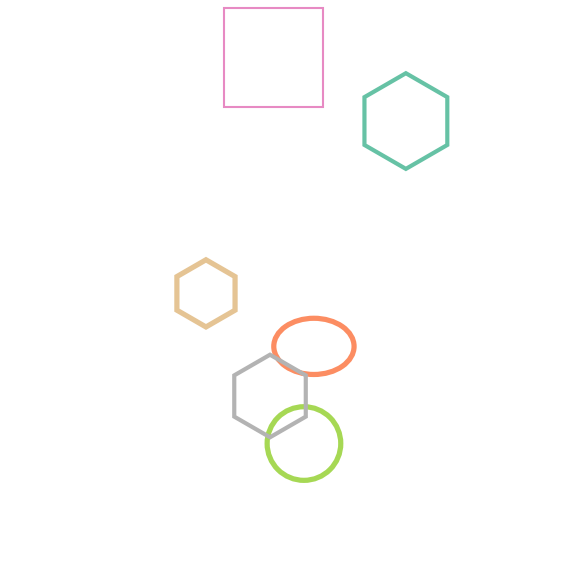[{"shape": "hexagon", "thickness": 2, "radius": 0.41, "center": [0.703, 0.79]}, {"shape": "oval", "thickness": 2.5, "radius": 0.35, "center": [0.544, 0.399]}, {"shape": "square", "thickness": 1, "radius": 0.43, "center": [0.474, 0.899]}, {"shape": "circle", "thickness": 2.5, "radius": 0.32, "center": [0.526, 0.231]}, {"shape": "hexagon", "thickness": 2.5, "radius": 0.29, "center": [0.357, 0.491]}, {"shape": "hexagon", "thickness": 2, "radius": 0.36, "center": [0.468, 0.313]}]